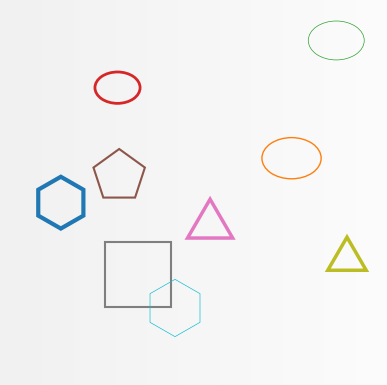[{"shape": "hexagon", "thickness": 3, "radius": 0.34, "center": [0.157, 0.474]}, {"shape": "oval", "thickness": 1, "radius": 0.38, "center": [0.752, 0.589]}, {"shape": "oval", "thickness": 0.5, "radius": 0.36, "center": [0.868, 0.895]}, {"shape": "oval", "thickness": 2, "radius": 0.29, "center": [0.303, 0.772]}, {"shape": "pentagon", "thickness": 1.5, "radius": 0.35, "center": [0.308, 0.543]}, {"shape": "triangle", "thickness": 2.5, "radius": 0.34, "center": [0.542, 0.415]}, {"shape": "square", "thickness": 1.5, "radius": 0.42, "center": [0.357, 0.288]}, {"shape": "triangle", "thickness": 2.5, "radius": 0.29, "center": [0.895, 0.327]}, {"shape": "hexagon", "thickness": 0.5, "radius": 0.37, "center": [0.452, 0.2]}]